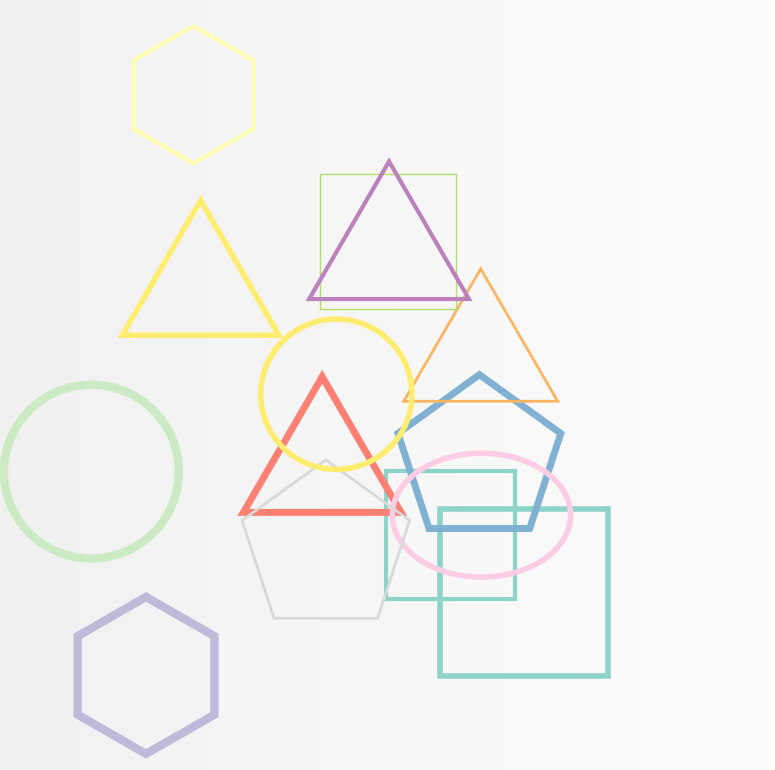[{"shape": "square", "thickness": 2, "radius": 0.54, "center": [0.676, 0.23]}, {"shape": "square", "thickness": 1.5, "radius": 0.42, "center": [0.581, 0.306]}, {"shape": "hexagon", "thickness": 1.5, "radius": 0.45, "center": [0.25, 0.877]}, {"shape": "hexagon", "thickness": 3, "radius": 0.51, "center": [0.188, 0.123]}, {"shape": "triangle", "thickness": 2.5, "radius": 0.59, "center": [0.416, 0.393]}, {"shape": "pentagon", "thickness": 2.5, "radius": 0.55, "center": [0.619, 0.403]}, {"shape": "triangle", "thickness": 1, "radius": 0.57, "center": [0.62, 0.536]}, {"shape": "square", "thickness": 0.5, "radius": 0.44, "center": [0.501, 0.686]}, {"shape": "oval", "thickness": 2, "radius": 0.58, "center": [0.621, 0.331]}, {"shape": "pentagon", "thickness": 1, "radius": 0.57, "center": [0.42, 0.289]}, {"shape": "triangle", "thickness": 1.5, "radius": 0.6, "center": [0.502, 0.671]}, {"shape": "circle", "thickness": 3, "radius": 0.56, "center": [0.118, 0.388]}, {"shape": "triangle", "thickness": 2, "radius": 0.58, "center": [0.259, 0.623]}, {"shape": "circle", "thickness": 2, "radius": 0.49, "center": [0.434, 0.488]}]